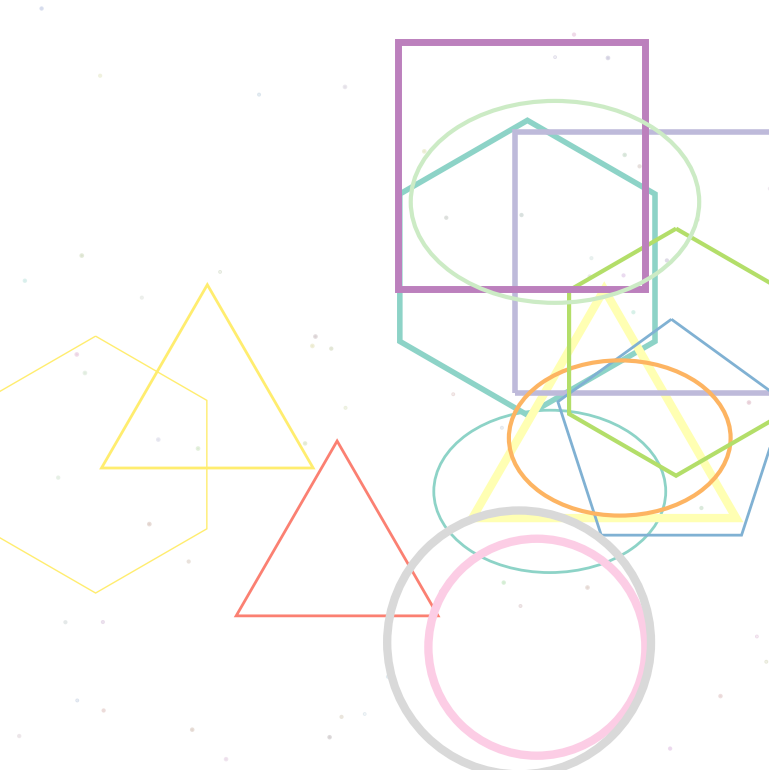[{"shape": "oval", "thickness": 1, "radius": 0.75, "center": [0.714, 0.362]}, {"shape": "hexagon", "thickness": 2, "radius": 0.96, "center": [0.685, 0.652]}, {"shape": "triangle", "thickness": 3, "radius": 0.99, "center": [0.785, 0.426]}, {"shape": "square", "thickness": 2, "radius": 0.85, "center": [0.839, 0.659]}, {"shape": "triangle", "thickness": 1, "radius": 0.76, "center": [0.438, 0.276]}, {"shape": "pentagon", "thickness": 1, "radius": 0.78, "center": [0.872, 0.43]}, {"shape": "oval", "thickness": 1.5, "radius": 0.72, "center": [0.805, 0.431]}, {"shape": "hexagon", "thickness": 1.5, "radius": 0.8, "center": [0.878, 0.543]}, {"shape": "circle", "thickness": 3, "radius": 0.7, "center": [0.697, 0.159]}, {"shape": "circle", "thickness": 3, "radius": 0.86, "center": [0.674, 0.166]}, {"shape": "square", "thickness": 2.5, "radius": 0.8, "center": [0.678, 0.785]}, {"shape": "oval", "thickness": 1.5, "radius": 0.94, "center": [0.721, 0.738]}, {"shape": "triangle", "thickness": 1, "radius": 0.79, "center": [0.269, 0.472]}, {"shape": "hexagon", "thickness": 0.5, "radius": 0.83, "center": [0.124, 0.397]}]